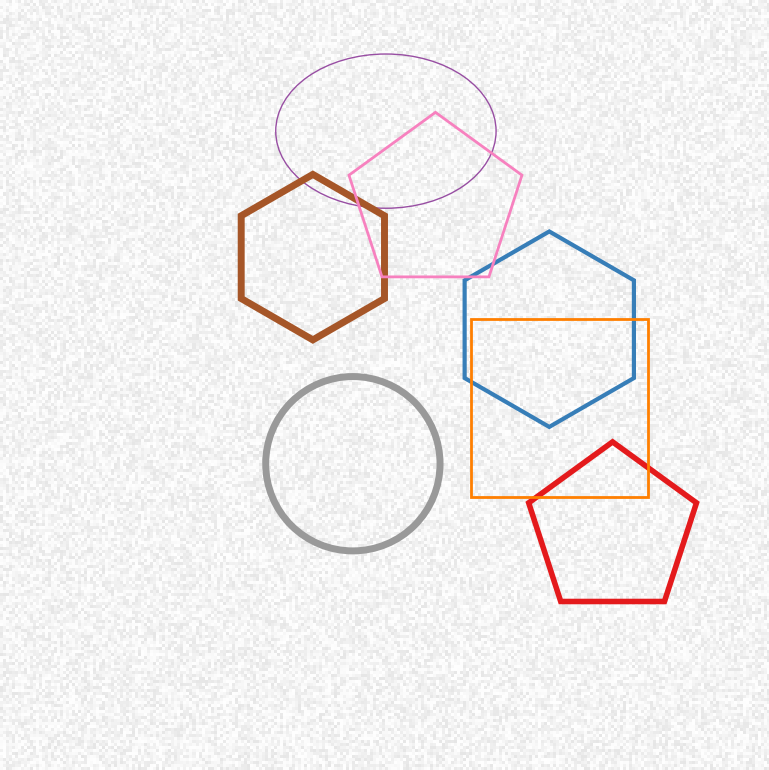[{"shape": "pentagon", "thickness": 2, "radius": 0.57, "center": [0.796, 0.312]}, {"shape": "hexagon", "thickness": 1.5, "radius": 0.63, "center": [0.713, 0.572]}, {"shape": "oval", "thickness": 0.5, "radius": 0.72, "center": [0.501, 0.83]}, {"shape": "square", "thickness": 1, "radius": 0.58, "center": [0.727, 0.47]}, {"shape": "hexagon", "thickness": 2.5, "radius": 0.54, "center": [0.406, 0.666]}, {"shape": "pentagon", "thickness": 1, "radius": 0.59, "center": [0.566, 0.736]}, {"shape": "circle", "thickness": 2.5, "radius": 0.57, "center": [0.458, 0.398]}]